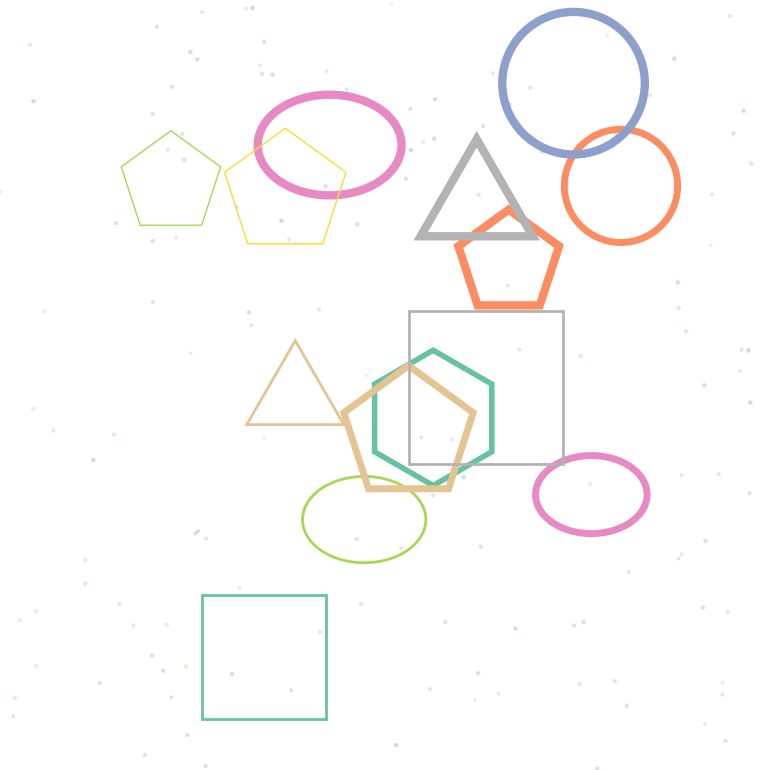[{"shape": "hexagon", "thickness": 2, "radius": 0.44, "center": [0.563, 0.457]}, {"shape": "square", "thickness": 1, "radius": 0.4, "center": [0.343, 0.147]}, {"shape": "pentagon", "thickness": 3, "radius": 0.34, "center": [0.661, 0.659]}, {"shape": "circle", "thickness": 2.5, "radius": 0.37, "center": [0.806, 0.759]}, {"shape": "circle", "thickness": 3, "radius": 0.46, "center": [0.745, 0.892]}, {"shape": "oval", "thickness": 3, "radius": 0.47, "center": [0.428, 0.812]}, {"shape": "oval", "thickness": 2.5, "radius": 0.36, "center": [0.768, 0.358]}, {"shape": "oval", "thickness": 1, "radius": 0.4, "center": [0.473, 0.325]}, {"shape": "pentagon", "thickness": 0.5, "radius": 0.34, "center": [0.222, 0.762]}, {"shape": "pentagon", "thickness": 0.5, "radius": 0.41, "center": [0.37, 0.751]}, {"shape": "pentagon", "thickness": 2.5, "radius": 0.44, "center": [0.531, 0.437]}, {"shape": "triangle", "thickness": 1, "radius": 0.36, "center": [0.383, 0.485]}, {"shape": "triangle", "thickness": 3, "radius": 0.42, "center": [0.619, 0.735]}, {"shape": "square", "thickness": 1, "radius": 0.5, "center": [0.631, 0.497]}]